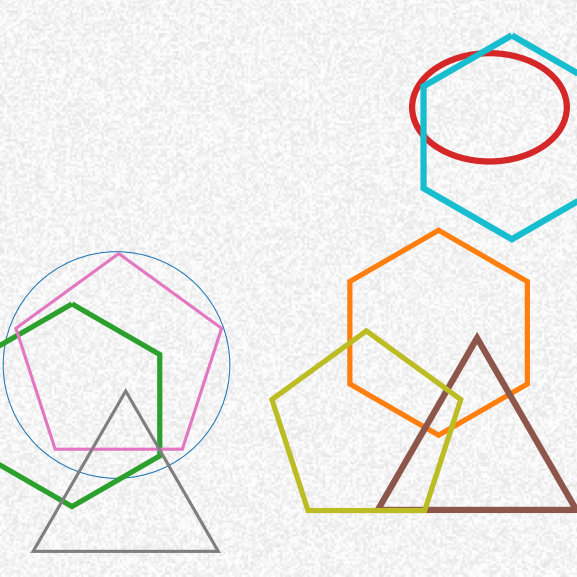[{"shape": "circle", "thickness": 0.5, "radius": 0.98, "center": [0.202, 0.367]}, {"shape": "hexagon", "thickness": 2.5, "radius": 0.89, "center": [0.759, 0.423]}, {"shape": "hexagon", "thickness": 2.5, "radius": 0.88, "center": [0.125, 0.297]}, {"shape": "oval", "thickness": 3, "radius": 0.67, "center": [0.848, 0.813]}, {"shape": "triangle", "thickness": 3, "radius": 0.99, "center": [0.826, 0.215]}, {"shape": "pentagon", "thickness": 1.5, "radius": 0.94, "center": [0.206, 0.373]}, {"shape": "triangle", "thickness": 1.5, "radius": 0.93, "center": [0.218, 0.137]}, {"shape": "pentagon", "thickness": 2.5, "radius": 0.86, "center": [0.634, 0.254]}, {"shape": "hexagon", "thickness": 3, "radius": 0.88, "center": [0.886, 0.761]}]